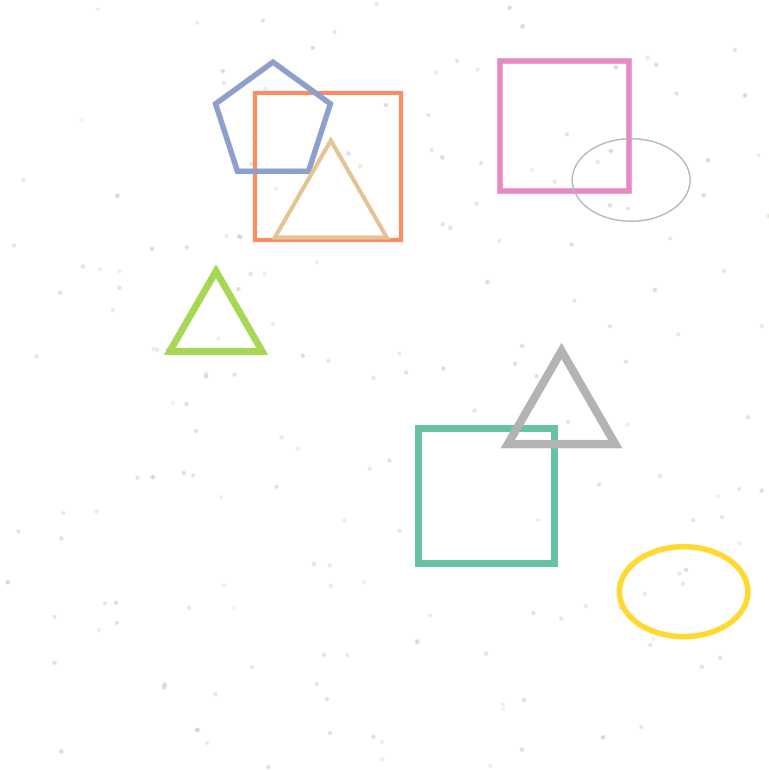[{"shape": "square", "thickness": 2.5, "radius": 0.44, "center": [0.631, 0.357]}, {"shape": "square", "thickness": 1.5, "radius": 0.48, "center": [0.426, 0.784]}, {"shape": "pentagon", "thickness": 2, "radius": 0.39, "center": [0.355, 0.841]}, {"shape": "square", "thickness": 2, "radius": 0.42, "center": [0.733, 0.836]}, {"shape": "triangle", "thickness": 2.5, "radius": 0.35, "center": [0.281, 0.578]}, {"shape": "oval", "thickness": 2, "radius": 0.42, "center": [0.888, 0.232]}, {"shape": "triangle", "thickness": 1.5, "radius": 0.42, "center": [0.43, 0.734]}, {"shape": "triangle", "thickness": 3, "radius": 0.4, "center": [0.729, 0.464]}, {"shape": "oval", "thickness": 0.5, "radius": 0.38, "center": [0.82, 0.766]}]